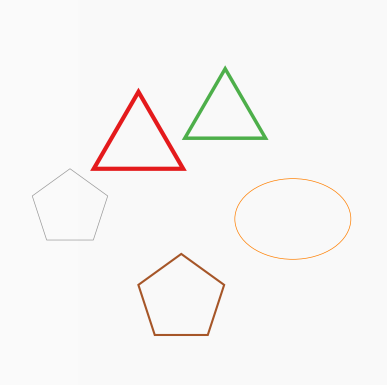[{"shape": "triangle", "thickness": 3, "radius": 0.67, "center": [0.357, 0.628]}, {"shape": "triangle", "thickness": 2.5, "radius": 0.6, "center": [0.581, 0.701]}, {"shape": "oval", "thickness": 0.5, "radius": 0.75, "center": [0.756, 0.431]}, {"shape": "pentagon", "thickness": 1.5, "radius": 0.58, "center": [0.468, 0.224]}, {"shape": "pentagon", "thickness": 0.5, "radius": 0.51, "center": [0.181, 0.459]}]